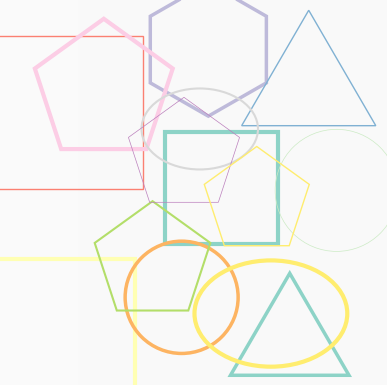[{"shape": "triangle", "thickness": 2.5, "radius": 0.88, "center": [0.748, 0.114]}, {"shape": "square", "thickness": 3, "radius": 0.73, "center": [0.571, 0.511]}, {"shape": "square", "thickness": 3, "radius": 0.96, "center": [0.157, 0.135]}, {"shape": "hexagon", "thickness": 2.5, "radius": 0.86, "center": [0.538, 0.871]}, {"shape": "square", "thickness": 1, "radius": 0.99, "center": [0.171, 0.708]}, {"shape": "triangle", "thickness": 1, "radius": 1.0, "center": [0.797, 0.773]}, {"shape": "circle", "thickness": 2.5, "radius": 0.73, "center": [0.469, 0.228]}, {"shape": "pentagon", "thickness": 1.5, "radius": 0.78, "center": [0.394, 0.32]}, {"shape": "pentagon", "thickness": 3, "radius": 0.94, "center": [0.268, 0.764]}, {"shape": "oval", "thickness": 1.5, "radius": 0.75, "center": [0.515, 0.665]}, {"shape": "pentagon", "thickness": 0.5, "radius": 0.75, "center": [0.475, 0.597]}, {"shape": "circle", "thickness": 0.5, "radius": 0.79, "center": [0.869, 0.506]}, {"shape": "pentagon", "thickness": 1, "radius": 0.71, "center": [0.663, 0.477]}, {"shape": "oval", "thickness": 3, "radius": 0.99, "center": [0.699, 0.186]}]